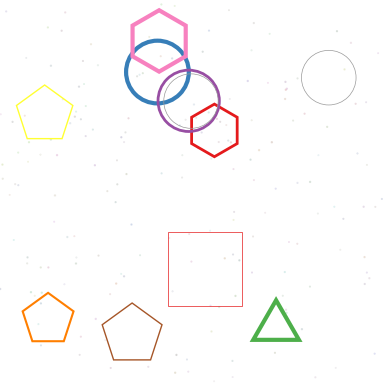[{"shape": "square", "thickness": 0.5, "radius": 0.48, "center": [0.533, 0.302]}, {"shape": "hexagon", "thickness": 2, "radius": 0.34, "center": [0.557, 0.661]}, {"shape": "circle", "thickness": 3, "radius": 0.41, "center": [0.409, 0.813]}, {"shape": "triangle", "thickness": 3, "radius": 0.34, "center": [0.717, 0.152]}, {"shape": "circle", "thickness": 2, "radius": 0.4, "center": [0.49, 0.738]}, {"shape": "pentagon", "thickness": 1.5, "radius": 0.35, "center": [0.125, 0.17]}, {"shape": "pentagon", "thickness": 1, "radius": 0.38, "center": [0.116, 0.702]}, {"shape": "pentagon", "thickness": 1, "radius": 0.41, "center": [0.343, 0.131]}, {"shape": "hexagon", "thickness": 3, "radius": 0.4, "center": [0.413, 0.894]}, {"shape": "circle", "thickness": 0.5, "radius": 0.35, "center": [0.854, 0.798]}, {"shape": "circle", "thickness": 0.5, "radius": 0.35, "center": [0.496, 0.737]}]